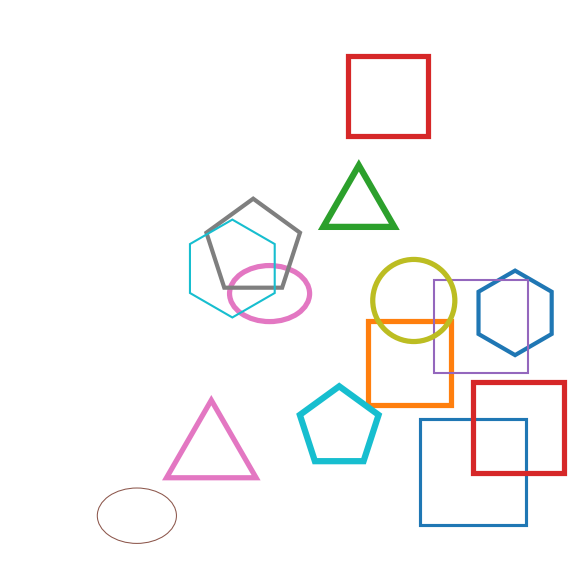[{"shape": "square", "thickness": 1.5, "radius": 0.46, "center": [0.819, 0.182]}, {"shape": "hexagon", "thickness": 2, "radius": 0.37, "center": [0.892, 0.457]}, {"shape": "square", "thickness": 2.5, "radius": 0.36, "center": [0.709, 0.371]}, {"shape": "triangle", "thickness": 3, "radius": 0.36, "center": [0.621, 0.642]}, {"shape": "square", "thickness": 2.5, "radius": 0.39, "center": [0.898, 0.259]}, {"shape": "square", "thickness": 2.5, "radius": 0.35, "center": [0.672, 0.833]}, {"shape": "square", "thickness": 1, "radius": 0.41, "center": [0.833, 0.434]}, {"shape": "oval", "thickness": 0.5, "radius": 0.34, "center": [0.237, 0.106]}, {"shape": "triangle", "thickness": 2.5, "radius": 0.45, "center": [0.366, 0.217]}, {"shape": "oval", "thickness": 2.5, "radius": 0.35, "center": [0.467, 0.491]}, {"shape": "pentagon", "thickness": 2, "radius": 0.43, "center": [0.438, 0.57]}, {"shape": "circle", "thickness": 2.5, "radius": 0.36, "center": [0.717, 0.479]}, {"shape": "hexagon", "thickness": 1, "radius": 0.42, "center": [0.402, 0.534]}, {"shape": "pentagon", "thickness": 3, "radius": 0.36, "center": [0.587, 0.259]}]